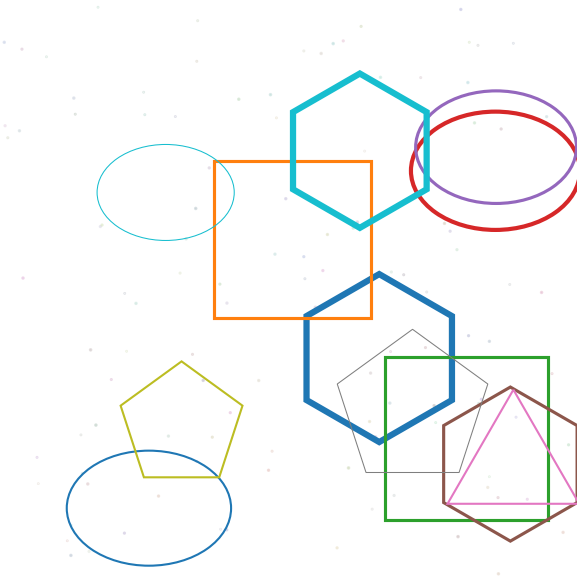[{"shape": "hexagon", "thickness": 3, "radius": 0.73, "center": [0.657, 0.379]}, {"shape": "oval", "thickness": 1, "radius": 0.71, "center": [0.258, 0.119]}, {"shape": "square", "thickness": 1.5, "radius": 0.68, "center": [0.506, 0.585]}, {"shape": "square", "thickness": 1.5, "radius": 0.7, "center": [0.808, 0.24]}, {"shape": "oval", "thickness": 2, "radius": 0.73, "center": [0.858, 0.703]}, {"shape": "oval", "thickness": 1.5, "radius": 0.7, "center": [0.859, 0.744]}, {"shape": "hexagon", "thickness": 1.5, "radius": 0.67, "center": [0.884, 0.196]}, {"shape": "triangle", "thickness": 1, "radius": 0.66, "center": [0.889, 0.193]}, {"shape": "pentagon", "thickness": 0.5, "radius": 0.69, "center": [0.714, 0.292]}, {"shape": "pentagon", "thickness": 1, "radius": 0.55, "center": [0.314, 0.262]}, {"shape": "hexagon", "thickness": 3, "radius": 0.67, "center": [0.623, 0.738]}, {"shape": "oval", "thickness": 0.5, "radius": 0.59, "center": [0.287, 0.666]}]